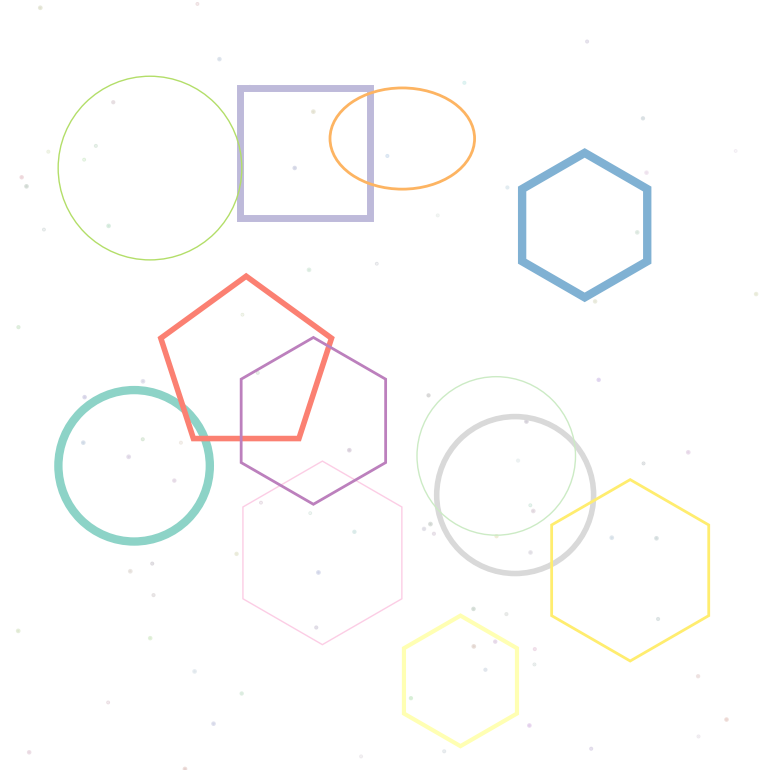[{"shape": "circle", "thickness": 3, "radius": 0.49, "center": [0.174, 0.395]}, {"shape": "hexagon", "thickness": 1.5, "radius": 0.42, "center": [0.598, 0.116]}, {"shape": "square", "thickness": 2.5, "radius": 0.42, "center": [0.396, 0.802]}, {"shape": "pentagon", "thickness": 2, "radius": 0.58, "center": [0.32, 0.525]}, {"shape": "hexagon", "thickness": 3, "radius": 0.47, "center": [0.759, 0.708]}, {"shape": "oval", "thickness": 1, "radius": 0.47, "center": [0.522, 0.82]}, {"shape": "circle", "thickness": 0.5, "radius": 0.6, "center": [0.195, 0.782]}, {"shape": "hexagon", "thickness": 0.5, "radius": 0.6, "center": [0.419, 0.282]}, {"shape": "circle", "thickness": 2, "radius": 0.51, "center": [0.669, 0.357]}, {"shape": "hexagon", "thickness": 1, "radius": 0.54, "center": [0.407, 0.453]}, {"shape": "circle", "thickness": 0.5, "radius": 0.51, "center": [0.644, 0.408]}, {"shape": "hexagon", "thickness": 1, "radius": 0.59, "center": [0.818, 0.259]}]